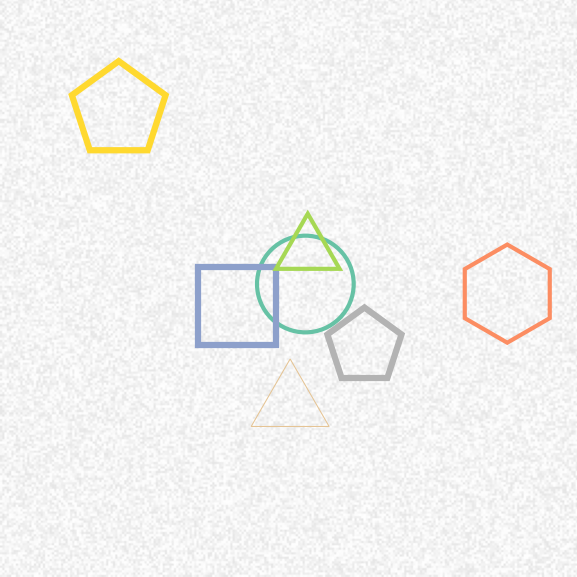[{"shape": "circle", "thickness": 2, "radius": 0.42, "center": [0.529, 0.507]}, {"shape": "hexagon", "thickness": 2, "radius": 0.42, "center": [0.878, 0.491]}, {"shape": "square", "thickness": 3, "radius": 0.34, "center": [0.41, 0.469]}, {"shape": "triangle", "thickness": 2, "radius": 0.32, "center": [0.533, 0.565]}, {"shape": "pentagon", "thickness": 3, "radius": 0.43, "center": [0.206, 0.808]}, {"shape": "triangle", "thickness": 0.5, "radius": 0.39, "center": [0.502, 0.3]}, {"shape": "pentagon", "thickness": 3, "radius": 0.34, "center": [0.631, 0.399]}]